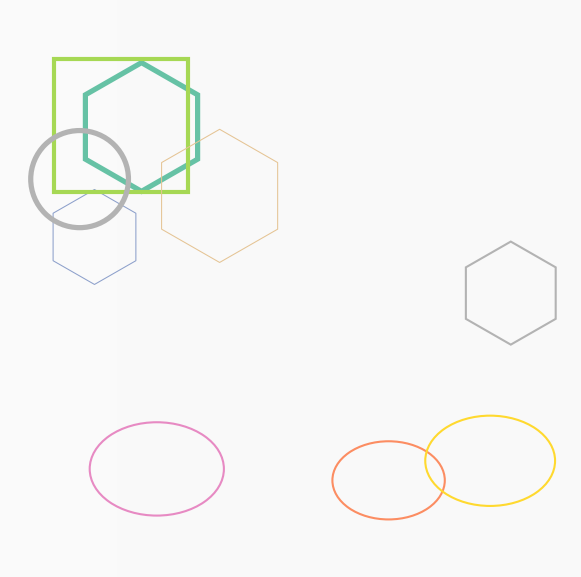[{"shape": "hexagon", "thickness": 2.5, "radius": 0.56, "center": [0.243, 0.779]}, {"shape": "oval", "thickness": 1, "radius": 0.48, "center": [0.669, 0.167]}, {"shape": "hexagon", "thickness": 0.5, "radius": 0.41, "center": [0.163, 0.589]}, {"shape": "oval", "thickness": 1, "radius": 0.58, "center": [0.27, 0.187]}, {"shape": "square", "thickness": 2, "radius": 0.58, "center": [0.208, 0.782]}, {"shape": "oval", "thickness": 1, "radius": 0.56, "center": [0.843, 0.201]}, {"shape": "hexagon", "thickness": 0.5, "radius": 0.58, "center": [0.378, 0.66]}, {"shape": "circle", "thickness": 2.5, "radius": 0.42, "center": [0.137, 0.689]}, {"shape": "hexagon", "thickness": 1, "radius": 0.45, "center": [0.879, 0.492]}]